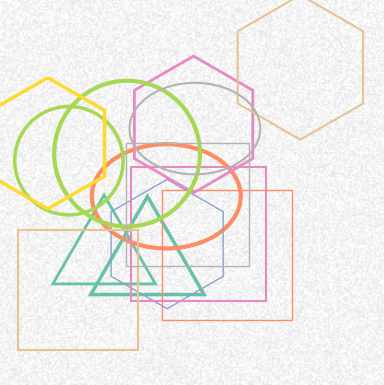[{"shape": "triangle", "thickness": 2, "radius": 0.77, "center": [0.27, 0.34]}, {"shape": "triangle", "thickness": 2.5, "radius": 0.85, "center": [0.383, 0.32]}, {"shape": "oval", "thickness": 3, "radius": 0.97, "center": [0.432, 0.49]}, {"shape": "square", "thickness": 1, "radius": 0.84, "center": [0.589, 0.338]}, {"shape": "hexagon", "thickness": 1, "radius": 0.84, "center": [0.434, 0.366]}, {"shape": "square", "thickness": 1.5, "radius": 0.87, "center": [0.515, 0.393]}, {"shape": "hexagon", "thickness": 2, "radius": 0.89, "center": [0.503, 0.677]}, {"shape": "circle", "thickness": 3, "radius": 0.95, "center": [0.33, 0.601]}, {"shape": "circle", "thickness": 2.5, "radius": 0.7, "center": [0.179, 0.583]}, {"shape": "hexagon", "thickness": 2.5, "radius": 0.85, "center": [0.124, 0.628]}, {"shape": "square", "thickness": 1.5, "radius": 0.78, "center": [0.202, 0.248]}, {"shape": "hexagon", "thickness": 1.5, "radius": 0.94, "center": [0.78, 0.825]}, {"shape": "oval", "thickness": 1.5, "radius": 0.85, "center": [0.506, 0.666]}, {"shape": "square", "thickness": 1, "radius": 0.79, "center": [0.487, 0.469]}]